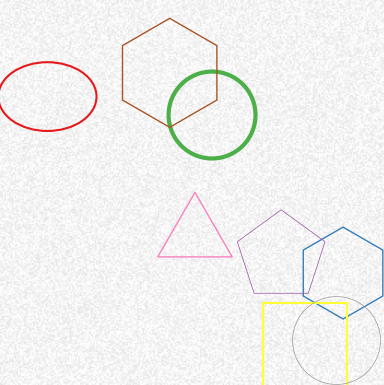[{"shape": "oval", "thickness": 1.5, "radius": 0.64, "center": [0.123, 0.749]}, {"shape": "hexagon", "thickness": 1, "radius": 0.6, "center": [0.891, 0.291]}, {"shape": "circle", "thickness": 3, "radius": 0.56, "center": [0.551, 0.701]}, {"shape": "pentagon", "thickness": 0.5, "radius": 0.6, "center": [0.73, 0.335]}, {"shape": "square", "thickness": 1.5, "radius": 0.55, "center": [0.791, 0.104]}, {"shape": "hexagon", "thickness": 1, "radius": 0.71, "center": [0.441, 0.811]}, {"shape": "triangle", "thickness": 1, "radius": 0.56, "center": [0.506, 0.389]}, {"shape": "circle", "thickness": 0.5, "radius": 0.57, "center": [0.874, 0.116]}]